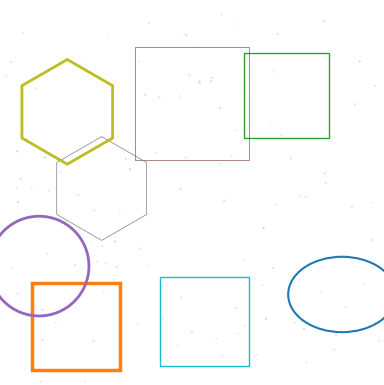[{"shape": "oval", "thickness": 1.5, "radius": 0.7, "center": [0.888, 0.235]}, {"shape": "square", "thickness": 2.5, "radius": 0.57, "center": [0.197, 0.152]}, {"shape": "square", "thickness": 1, "radius": 0.55, "center": [0.744, 0.752]}, {"shape": "circle", "thickness": 2, "radius": 0.65, "center": [0.102, 0.309]}, {"shape": "square", "thickness": 0.5, "radius": 0.74, "center": [0.499, 0.731]}, {"shape": "hexagon", "thickness": 0.5, "radius": 0.67, "center": [0.264, 0.51]}, {"shape": "hexagon", "thickness": 2, "radius": 0.68, "center": [0.175, 0.709]}, {"shape": "square", "thickness": 1, "radius": 0.58, "center": [0.532, 0.164]}]